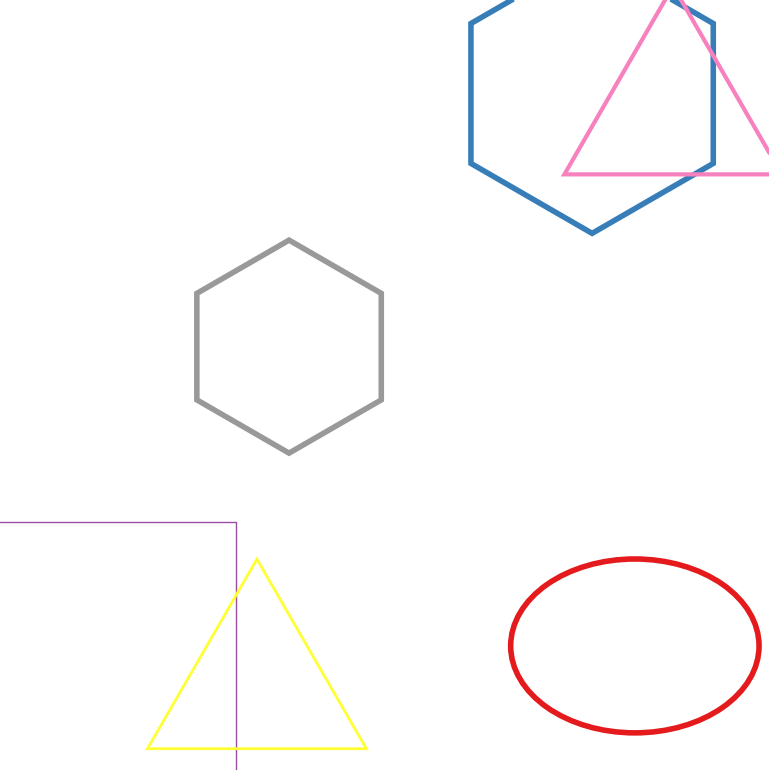[{"shape": "oval", "thickness": 2, "radius": 0.81, "center": [0.824, 0.161]}, {"shape": "hexagon", "thickness": 2, "radius": 0.91, "center": [0.769, 0.879]}, {"shape": "square", "thickness": 0.5, "radius": 0.81, "center": [0.144, 0.16]}, {"shape": "triangle", "thickness": 1, "radius": 0.82, "center": [0.334, 0.11]}, {"shape": "triangle", "thickness": 1.5, "radius": 0.82, "center": [0.874, 0.855]}, {"shape": "hexagon", "thickness": 2, "radius": 0.69, "center": [0.375, 0.55]}]